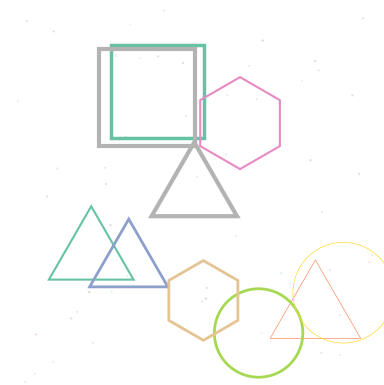[{"shape": "square", "thickness": 2.5, "radius": 0.6, "center": [0.408, 0.762]}, {"shape": "triangle", "thickness": 1.5, "radius": 0.63, "center": [0.237, 0.337]}, {"shape": "triangle", "thickness": 0.5, "radius": 0.68, "center": [0.819, 0.189]}, {"shape": "triangle", "thickness": 2, "radius": 0.59, "center": [0.334, 0.314]}, {"shape": "hexagon", "thickness": 1.5, "radius": 0.6, "center": [0.624, 0.68]}, {"shape": "circle", "thickness": 2, "radius": 0.57, "center": [0.672, 0.135]}, {"shape": "circle", "thickness": 0.5, "radius": 0.65, "center": [0.892, 0.24]}, {"shape": "hexagon", "thickness": 2, "radius": 0.52, "center": [0.528, 0.22]}, {"shape": "triangle", "thickness": 3, "radius": 0.64, "center": [0.505, 0.502]}, {"shape": "square", "thickness": 3, "radius": 0.63, "center": [0.382, 0.746]}]